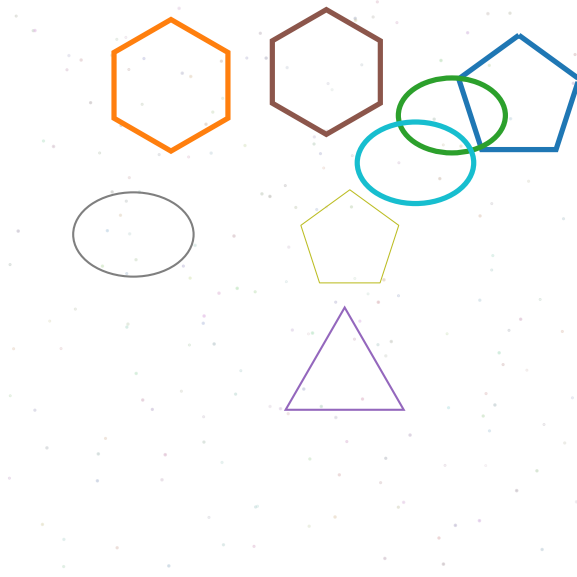[{"shape": "pentagon", "thickness": 2.5, "radius": 0.55, "center": [0.898, 0.829]}, {"shape": "hexagon", "thickness": 2.5, "radius": 0.57, "center": [0.296, 0.851]}, {"shape": "oval", "thickness": 2.5, "radius": 0.46, "center": [0.782, 0.799]}, {"shape": "triangle", "thickness": 1, "radius": 0.59, "center": [0.597, 0.349]}, {"shape": "hexagon", "thickness": 2.5, "radius": 0.54, "center": [0.565, 0.874]}, {"shape": "oval", "thickness": 1, "radius": 0.52, "center": [0.231, 0.593]}, {"shape": "pentagon", "thickness": 0.5, "radius": 0.45, "center": [0.606, 0.581]}, {"shape": "oval", "thickness": 2.5, "radius": 0.5, "center": [0.719, 0.717]}]